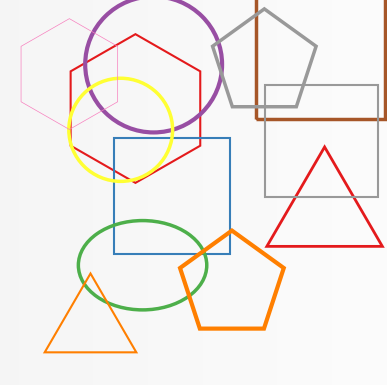[{"shape": "hexagon", "thickness": 1.5, "radius": 0.97, "center": [0.35, 0.718]}, {"shape": "triangle", "thickness": 2, "radius": 0.86, "center": [0.838, 0.446]}, {"shape": "square", "thickness": 1.5, "radius": 0.75, "center": [0.444, 0.491]}, {"shape": "oval", "thickness": 2.5, "radius": 0.83, "center": [0.368, 0.311]}, {"shape": "circle", "thickness": 3, "radius": 0.88, "center": [0.397, 0.833]}, {"shape": "triangle", "thickness": 1.5, "radius": 0.68, "center": [0.234, 0.153]}, {"shape": "pentagon", "thickness": 3, "radius": 0.7, "center": [0.598, 0.26]}, {"shape": "circle", "thickness": 2.5, "radius": 0.67, "center": [0.312, 0.663]}, {"shape": "square", "thickness": 2.5, "radius": 0.84, "center": [0.827, 0.858]}, {"shape": "hexagon", "thickness": 0.5, "radius": 0.72, "center": [0.179, 0.808]}, {"shape": "pentagon", "thickness": 2.5, "radius": 0.7, "center": [0.682, 0.836]}, {"shape": "square", "thickness": 1.5, "radius": 0.73, "center": [0.829, 0.633]}]